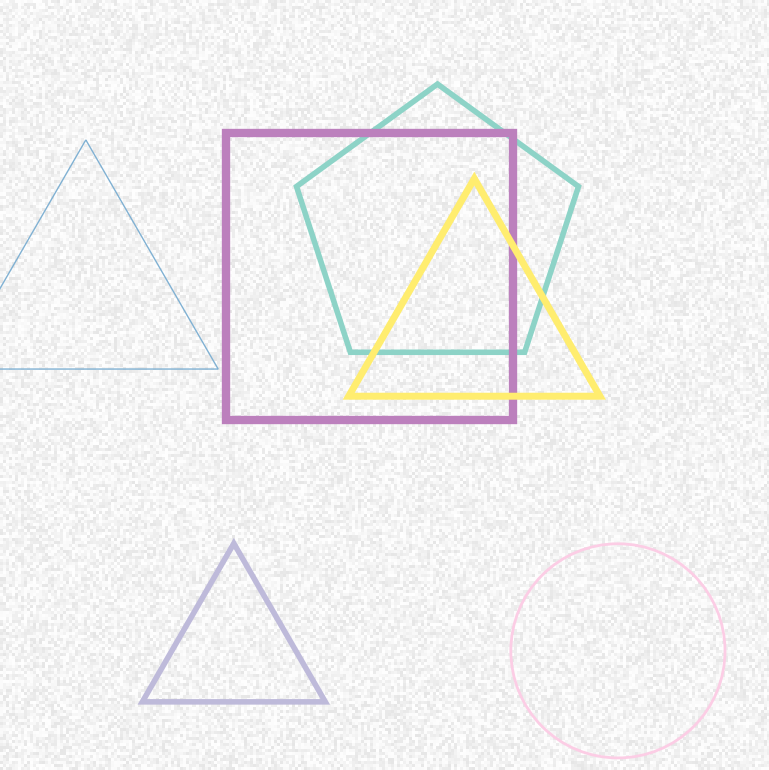[{"shape": "pentagon", "thickness": 2, "radius": 0.96, "center": [0.568, 0.698]}, {"shape": "triangle", "thickness": 2, "radius": 0.69, "center": [0.304, 0.157]}, {"shape": "triangle", "thickness": 0.5, "radius": 0.99, "center": [0.111, 0.62]}, {"shape": "circle", "thickness": 1, "radius": 0.7, "center": [0.802, 0.155]}, {"shape": "square", "thickness": 3, "radius": 0.93, "center": [0.48, 0.641]}, {"shape": "triangle", "thickness": 2.5, "radius": 0.94, "center": [0.616, 0.58]}]